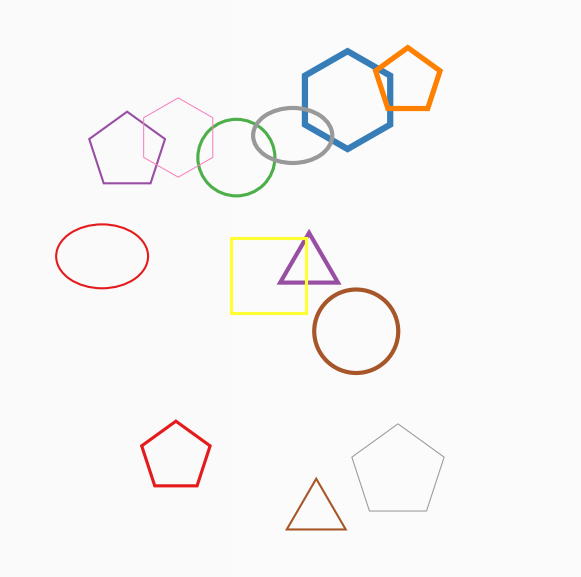[{"shape": "pentagon", "thickness": 1.5, "radius": 0.31, "center": [0.303, 0.208]}, {"shape": "oval", "thickness": 1, "radius": 0.4, "center": [0.176, 0.555]}, {"shape": "hexagon", "thickness": 3, "radius": 0.42, "center": [0.598, 0.826]}, {"shape": "circle", "thickness": 1.5, "radius": 0.33, "center": [0.407, 0.726]}, {"shape": "triangle", "thickness": 2, "radius": 0.29, "center": [0.532, 0.538]}, {"shape": "pentagon", "thickness": 1, "radius": 0.34, "center": [0.219, 0.737]}, {"shape": "pentagon", "thickness": 2.5, "radius": 0.29, "center": [0.702, 0.858]}, {"shape": "square", "thickness": 1.5, "radius": 0.33, "center": [0.462, 0.522]}, {"shape": "triangle", "thickness": 1, "radius": 0.29, "center": [0.544, 0.112]}, {"shape": "circle", "thickness": 2, "radius": 0.36, "center": [0.613, 0.426]}, {"shape": "hexagon", "thickness": 0.5, "radius": 0.34, "center": [0.307, 0.761]}, {"shape": "pentagon", "thickness": 0.5, "radius": 0.42, "center": [0.685, 0.182]}, {"shape": "oval", "thickness": 2, "radius": 0.34, "center": [0.504, 0.765]}]